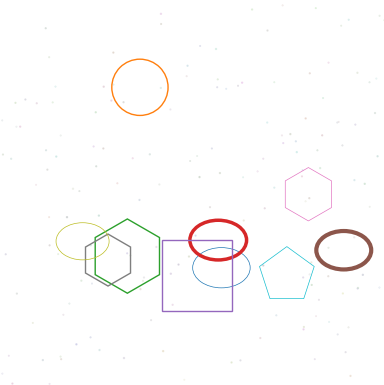[{"shape": "oval", "thickness": 0.5, "radius": 0.37, "center": [0.575, 0.305]}, {"shape": "circle", "thickness": 1, "radius": 0.37, "center": [0.363, 0.773]}, {"shape": "hexagon", "thickness": 1, "radius": 0.48, "center": [0.331, 0.335]}, {"shape": "oval", "thickness": 2.5, "radius": 0.37, "center": [0.567, 0.376]}, {"shape": "square", "thickness": 1, "radius": 0.46, "center": [0.512, 0.284]}, {"shape": "oval", "thickness": 3, "radius": 0.36, "center": [0.893, 0.35]}, {"shape": "hexagon", "thickness": 0.5, "radius": 0.35, "center": [0.801, 0.496]}, {"shape": "hexagon", "thickness": 1, "radius": 0.34, "center": [0.281, 0.325]}, {"shape": "oval", "thickness": 0.5, "radius": 0.34, "center": [0.214, 0.373]}, {"shape": "pentagon", "thickness": 0.5, "radius": 0.37, "center": [0.745, 0.285]}]